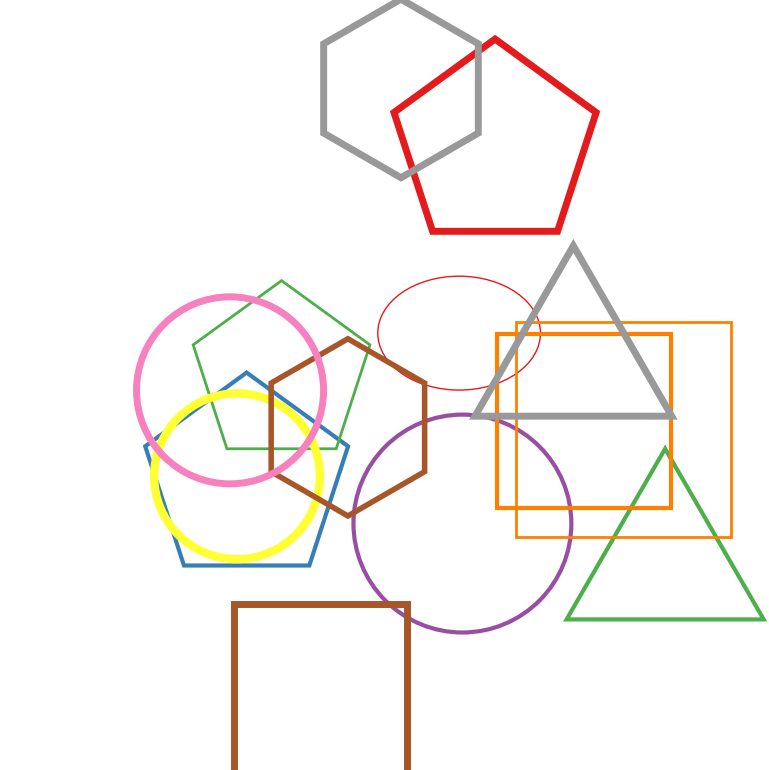[{"shape": "oval", "thickness": 0.5, "radius": 0.53, "center": [0.596, 0.567]}, {"shape": "pentagon", "thickness": 2.5, "radius": 0.69, "center": [0.643, 0.811]}, {"shape": "pentagon", "thickness": 1.5, "radius": 0.69, "center": [0.32, 0.378]}, {"shape": "triangle", "thickness": 1.5, "radius": 0.74, "center": [0.864, 0.269]}, {"shape": "pentagon", "thickness": 1, "radius": 0.6, "center": [0.366, 0.515]}, {"shape": "circle", "thickness": 1.5, "radius": 0.71, "center": [0.601, 0.32]}, {"shape": "square", "thickness": 1, "radius": 0.7, "center": [0.809, 0.442]}, {"shape": "square", "thickness": 1.5, "radius": 0.57, "center": [0.758, 0.453]}, {"shape": "circle", "thickness": 3, "radius": 0.54, "center": [0.308, 0.381]}, {"shape": "hexagon", "thickness": 2, "radius": 0.58, "center": [0.452, 0.445]}, {"shape": "square", "thickness": 2.5, "radius": 0.56, "center": [0.416, 0.104]}, {"shape": "circle", "thickness": 2.5, "radius": 0.61, "center": [0.299, 0.493]}, {"shape": "hexagon", "thickness": 2.5, "radius": 0.58, "center": [0.521, 0.885]}, {"shape": "triangle", "thickness": 2.5, "radius": 0.74, "center": [0.745, 0.533]}]